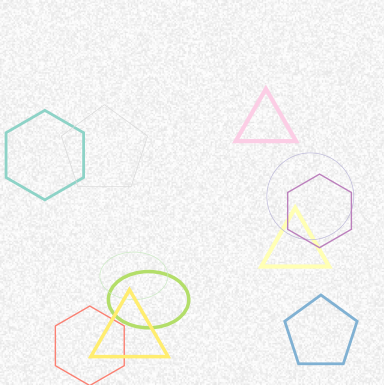[{"shape": "hexagon", "thickness": 2, "radius": 0.58, "center": [0.116, 0.597]}, {"shape": "triangle", "thickness": 3, "radius": 0.51, "center": [0.767, 0.359]}, {"shape": "circle", "thickness": 0.5, "radius": 0.56, "center": [0.806, 0.49]}, {"shape": "hexagon", "thickness": 1, "radius": 0.52, "center": [0.233, 0.102]}, {"shape": "pentagon", "thickness": 2, "radius": 0.49, "center": [0.834, 0.135]}, {"shape": "oval", "thickness": 2.5, "radius": 0.52, "center": [0.386, 0.222]}, {"shape": "triangle", "thickness": 3, "radius": 0.45, "center": [0.691, 0.679]}, {"shape": "pentagon", "thickness": 0.5, "radius": 0.59, "center": [0.271, 0.61]}, {"shape": "hexagon", "thickness": 1, "radius": 0.48, "center": [0.83, 0.452]}, {"shape": "oval", "thickness": 0.5, "radius": 0.44, "center": [0.348, 0.283]}, {"shape": "triangle", "thickness": 2.5, "radius": 0.58, "center": [0.336, 0.132]}]